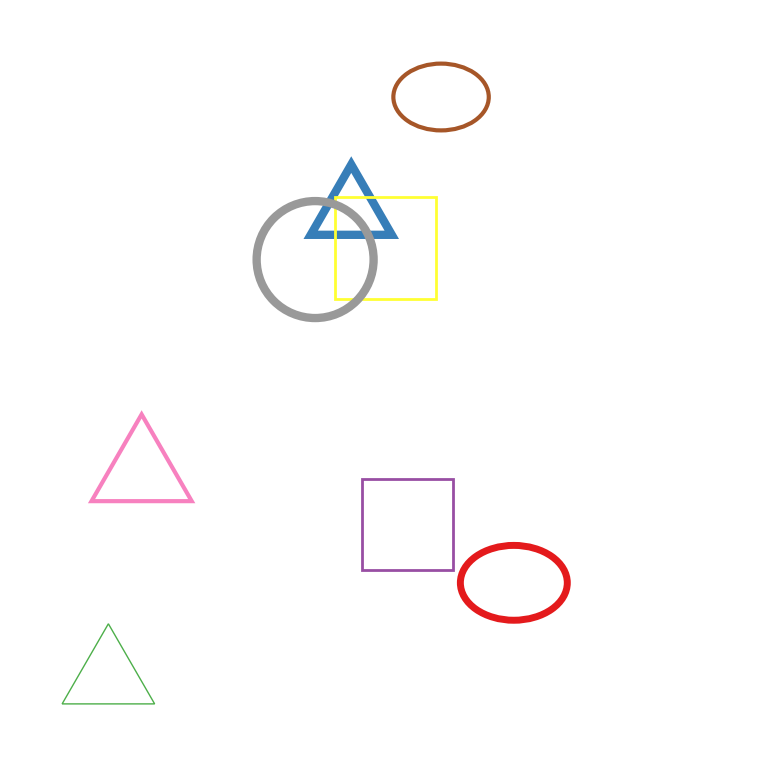[{"shape": "oval", "thickness": 2.5, "radius": 0.35, "center": [0.667, 0.243]}, {"shape": "triangle", "thickness": 3, "radius": 0.3, "center": [0.456, 0.725]}, {"shape": "triangle", "thickness": 0.5, "radius": 0.35, "center": [0.141, 0.121]}, {"shape": "square", "thickness": 1, "radius": 0.3, "center": [0.529, 0.319]}, {"shape": "square", "thickness": 1, "radius": 0.33, "center": [0.501, 0.678]}, {"shape": "oval", "thickness": 1.5, "radius": 0.31, "center": [0.573, 0.874]}, {"shape": "triangle", "thickness": 1.5, "radius": 0.38, "center": [0.184, 0.387]}, {"shape": "circle", "thickness": 3, "radius": 0.38, "center": [0.409, 0.663]}]